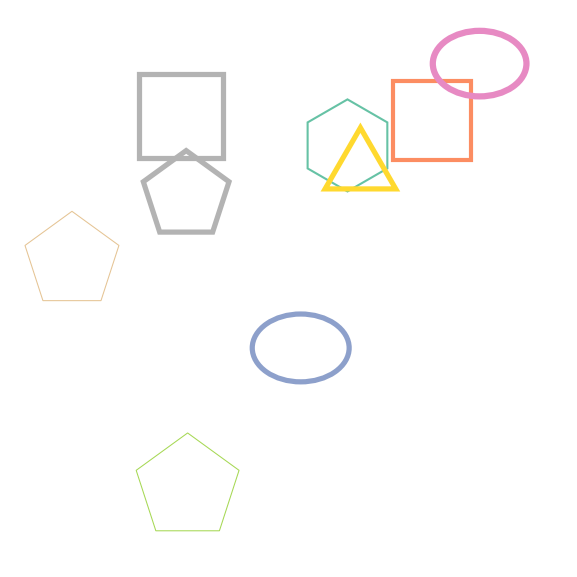[{"shape": "hexagon", "thickness": 1, "radius": 0.4, "center": [0.602, 0.747]}, {"shape": "square", "thickness": 2, "radius": 0.34, "center": [0.748, 0.79]}, {"shape": "oval", "thickness": 2.5, "radius": 0.42, "center": [0.521, 0.397]}, {"shape": "oval", "thickness": 3, "radius": 0.41, "center": [0.831, 0.889]}, {"shape": "pentagon", "thickness": 0.5, "radius": 0.47, "center": [0.325, 0.156]}, {"shape": "triangle", "thickness": 2.5, "radius": 0.35, "center": [0.624, 0.707]}, {"shape": "pentagon", "thickness": 0.5, "radius": 0.43, "center": [0.125, 0.548]}, {"shape": "pentagon", "thickness": 2.5, "radius": 0.39, "center": [0.322, 0.66]}, {"shape": "square", "thickness": 2.5, "radius": 0.36, "center": [0.314, 0.799]}]